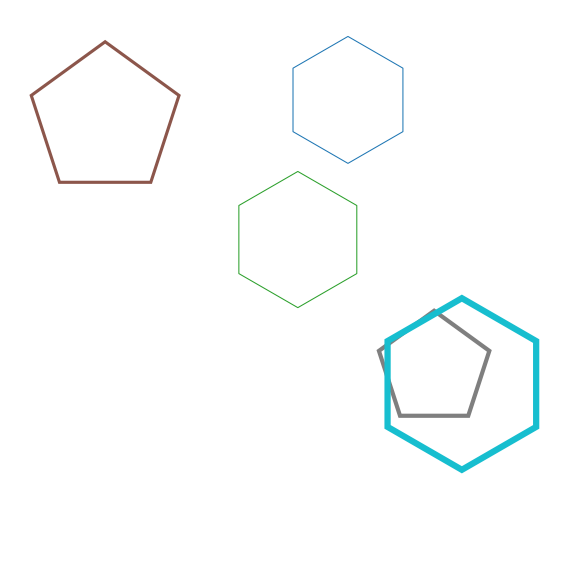[{"shape": "hexagon", "thickness": 0.5, "radius": 0.55, "center": [0.603, 0.826]}, {"shape": "hexagon", "thickness": 0.5, "radius": 0.59, "center": [0.516, 0.584]}, {"shape": "pentagon", "thickness": 1.5, "radius": 0.67, "center": [0.182, 0.792]}, {"shape": "pentagon", "thickness": 2, "radius": 0.5, "center": [0.752, 0.361]}, {"shape": "hexagon", "thickness": 3, "radius": 0.74, "center": [0.8, 0.334]}]